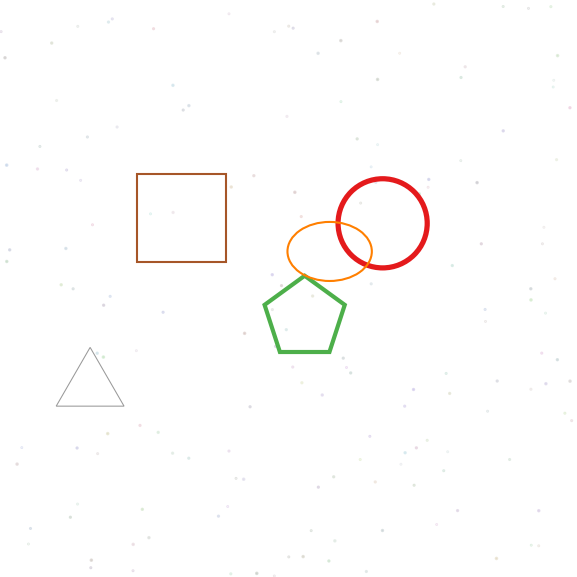[{"shape": "circle", "thickness": 2.5, "radius": 0.39, "center": [0.663, 0.612]}, {"shape": "pentagon", "thickness": 2, "radius": 0.37, "center": [0.528, 0.449]}, {"shape": "oval", "thickness": 1, "radius": 0.37, "center": [0.571, 0.564]}, {"shape": "square", "thickness": 1, "radius": 0.38, "center": [0.314, 0.622]}, {"shape": "triangle", "thickness": 0.5, "radius": 0.34, "center": [0.156, 0.33]}]